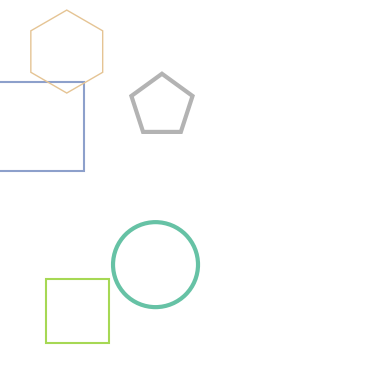[{"shape": "circle", "thickness": 3, "radius": 0.55, "center": [0.404, 0.313]}, {"shape": "square", "thickness": 1.5, "radius": 0.58, "center": [0.101, 0.672]}, {"shape": "square", "thickness": 1.5, "radius": 0.41, "center": [0.201, 0.192]}, {"shape": "hexagon", "thickness": 1, "radius": 0.54, "center": [0.173, 0.866]}, {"shape": "pentagon", "thickness": 3, "radius": 0.42, "center": [0.421, 0.725]}]